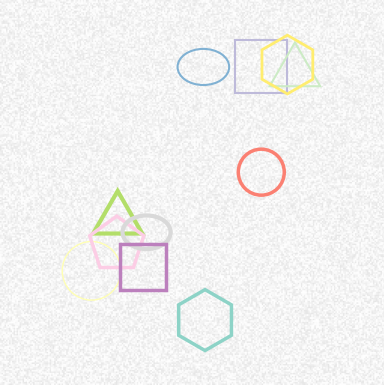[{"shape": "hexagon", "thickness": 2.5, "radius": 0.4, "center": [0.533, 0.169]}, {"shape": "circle", "thickness": 1, "radius": 0.38, "center": [0.238, 0.297]}, {"shape": "square", "thickness": 1.5, "radius": 0.34, "center": [0.678, 0.828]}, {"shape": "circle", "thickness": 2.5, "radius": 0.3, "center": [0.679, 0.553]}, {"shape": "oval", "thickness": 1.5, "radius": 0.34, "center": [0.528, 0.826]}, {"shape": "triangle", "thickness": 3, "radius": 0.37, "center": [0.306, 0.43]}, {"shape": "pentagon", "thickness": 2.5, "radius": 0.37, "center": [0.303, 0.365]}, {"shape": "oval", "thickness": 3, "radius": 0.31, "center": [0.381, 0.397]}, {"shape": "square", "thickness": 2.5, "radius": 0.3, "center": [0.371, 0.307]}, {"shape": "triangle", "thickness": 1.5, "radius": 0.38, "center": [0.766, 0.814]}, {"shape": "hexagon", "thickness": 2, "radius": 0.38, "center": [0.746, 0.832]}]